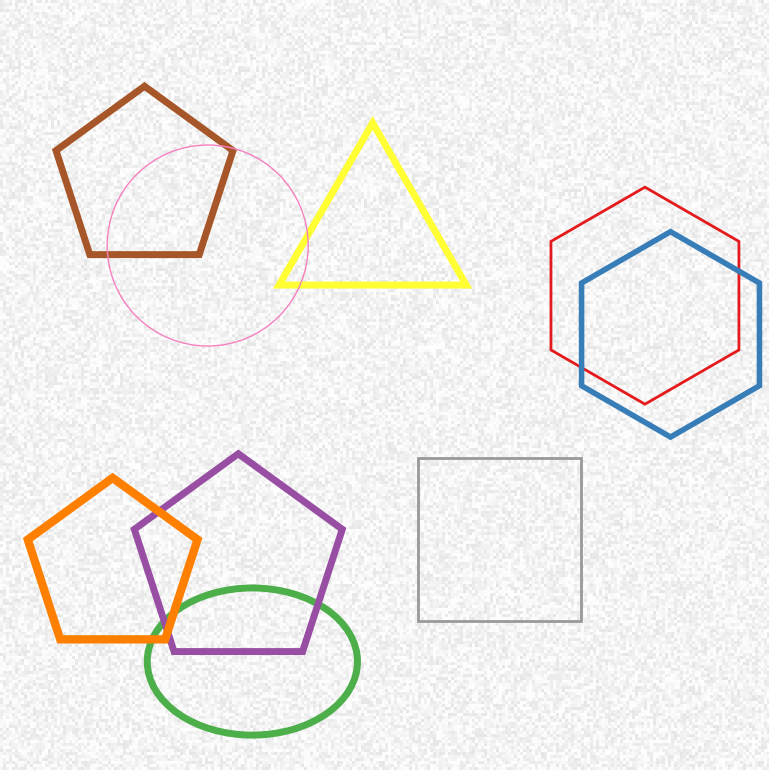[{"shape": "hexagon", "thickness": 1, "radius": 0.7, "center": [0.838, 0.616]}, {"shape": "hexagon", "thickness": 2, "radius": 0.67, "center": [0.871, 0.566]}, {"shape": "oval", "thickness": 2.5, "radius": 0.68, "center": [0.328, 0.141]}, {"shape": "pentagon", "thickness": 2.5, "radius": 0.71, "center": [0.31, 0.269]}, {"shape": "pentagon", "thickness": 3, "radius": 0.58, "center": [0.146, 0.263]}, {"shape": "triangle", "thickness": 2.5, "radius": 0.7, "center": [0.484, 0.7]}, {"shape": "pentagon", "thickness": 2.5, "radius": 0.6, "center": [0.188, 0.767]}, {"shape": "circle", "thickness": 0.5, "radius": 0.65, "center": [0.27, 0.681]}, {"shape": "square", "thickness": 1, "radius": 0.53, "center": [0.648, 0.299]}]